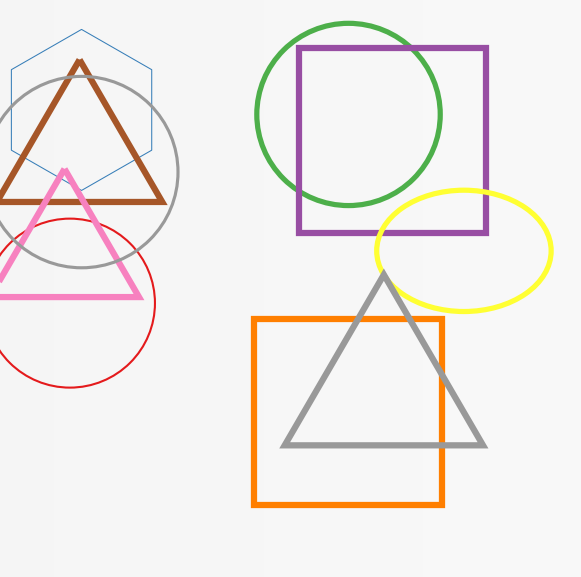[{"shape": "circle", "thickness": 1, "radius": 0.73, "center": [0.12, 0.474]}, {"shape": "hexagon", "thickness": 0.5, "radius": 0.7, "center": [0.14, 0.809]}, {"shape": "circle", "thickness": 2.5, "radius": 0.79, "center": [0.6, 0.801]}, {"shape": "square", "thickness": 3, "radius": 0.8, "center": [0.675, 0.755]}, {"shape": "square", "thickness": 3, "radius": 0.81, "center": [0.598, 0.285]}, {"shape": "oval", "thickness": 2.5, "radius": 0.75, "center": [0.798, 0.565]}, {"shape": "triangle", "thickness": 3, "radius": 0.82, "center": [0.137, 0.732]}, {"shape": "triangle", "thickness": 3, "radius": 0.74, "center": [0.111, 0.559]}, {"shape": "triangle", "thickness": 3, "radius": 0.99, "center": [0.66, 0.326]}, {"shape": "circle", "thickness": 1.5, "radius": 0.83, "center": [0.141, 0.701]}]